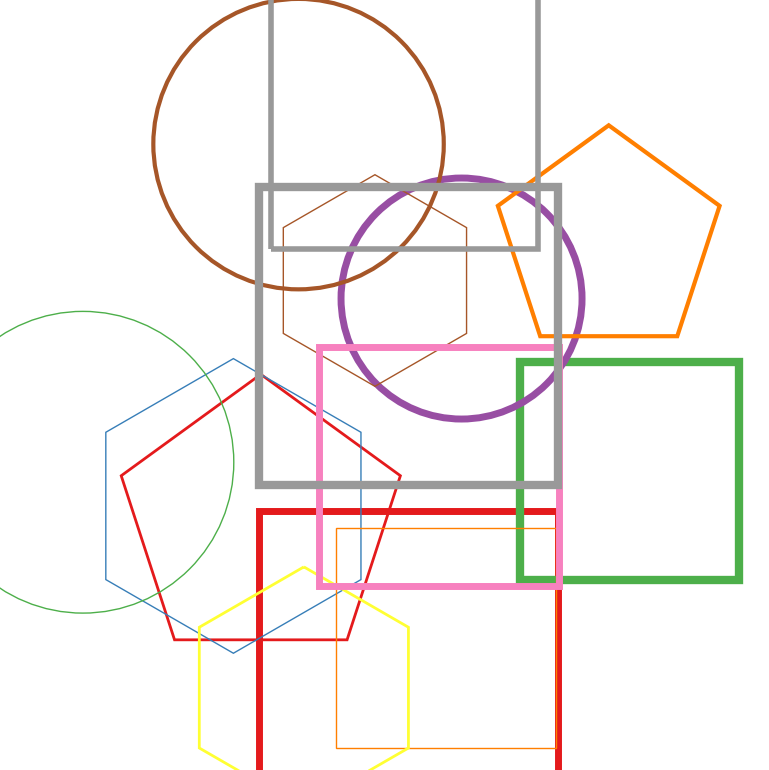[{"shape": "pentagon", "thickness": 1, "radius": 0.95, "center": [0.339, 0.323]}, {"shape": "square", "thickness": 2.5, "radius": 0.97, "center": [0.53, 0.142]}, {"shape": "hexagon", "thickness": 0.5, "radius": 0.96, "center": [0.303, 0.343]}, {"shape": "square", "thickness": 3, "radius": 0.71, "center": [0.817, 0.389]}, {"shape": "circle", "thickness": 0.5, "radius": 0.98, "center": [0.108, 0.4]}, {"shape": "circle", "thickness": 2.5, "radius": 0.78, "center": [0.599, 0.612]}, {"shape": "square", "thickness": 0.5, "radius": 0.71, "center": [0.579, 0.171]}, {"shape": "pentagon", "thickness": 1.5, "radius": 0.76, "center": [0.791, 0.686]}, {"shape": "hexagon", "thickness": 1, "radius": 0.78, "center": [0.395, 0.107]}, {"shape": "hexagon", "thickness": 0.5, "radius": 0.69, "center": [0.487, 0.636]}, {"shape": "circle", "thickness": 1.5, "radius": 0.94, "center": [0.388, 0.813]}, {"shape": "square", "thickness": 2.5, "radius": 0.78, "center": [0.57, 0.394]}, {"shape": "square", "thickness": 3, "radius": 0.97, "center": [0.53, 0.564]}, {"shape": "square", "thickness": 2, "radius": 0.86, "center": [0.525, 0.85]}]